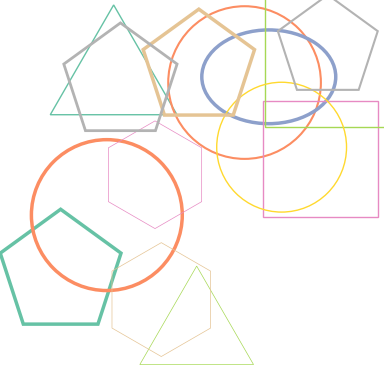[{"shape": "triangle", "thickness": 1, "radius": 0.95, "center": [0.295, 0.797]}, {"shape": "pentagon", "thickness": 2.5, "radius": 0.82, "center": [0.157, 0.292]}, {"shape": "circle", "thickness": 1.5, "radius": 0.99, "center": [0.635, 0.786]}, {"shape": "circle", "thickness": 2.5, "radius": 0.98, "center": [0.278, 0.441]}, {"shape": "oval", "thickness": 2.5, "radius": 0.87, "center": [0.698, 0.801]}, {"shape": "hexagon", "thickness": 0.5, "radius": 0.7, "center": [0.403, 0.546]}, {"shape": "square", "thickness": 1, "radius": 0.75, "center": [0.832, 0.587]}, {"shape": "square", "thickness": 1, "radius": 0.86, "center": [0.859, 0.841]}, {"shape": "triangle", "thickness": 0.5, "radius": 0.85, "center": [0.511, 0.138]}, {"shape": "circle", "thickness": 1, "radius": 0.84, "center": [0.731, 0.618]}, {"shape": "pentagon", "thickness": 2.5, "radius": 0.76, "center": [0.516, 0.824]}, {"shape": "hexagon", "thickness": 0.5, "radius": 0.74, "center": [0.419, 0.222]}, {"shape": "pentagon", "thickness": 2, "radius": 0.77, "center": [0.313, 0.786]}, {"shape": "pentagon", "thickness": 1.5, "radius": 0.68, "center": [0.851, 0.877]}]